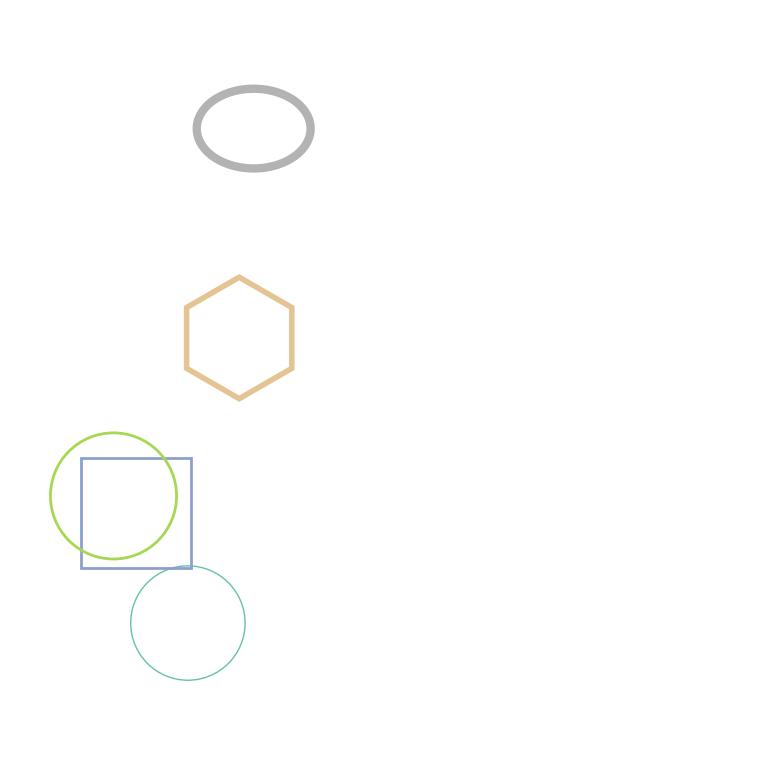[{"shape": "circle", "thickness": 0.5, "radius": 0.37, "center": [0.244, 0.191]}, {"shape": "square", "thickness": 1, "radius": 0.36, "center": [0.177, 0.334]}, {"shape": "circle", "thickness": 1, "radius": 0.41, "center": [0.147, 0.356]}, {"shape": "hexagon", "thickness": 2, "radius": 0.39, "center": [0.311, 0.561]}, {"shape": "oval", "thickness": 3, "radius": 0.37, "center": [0.329, 0.833]}]